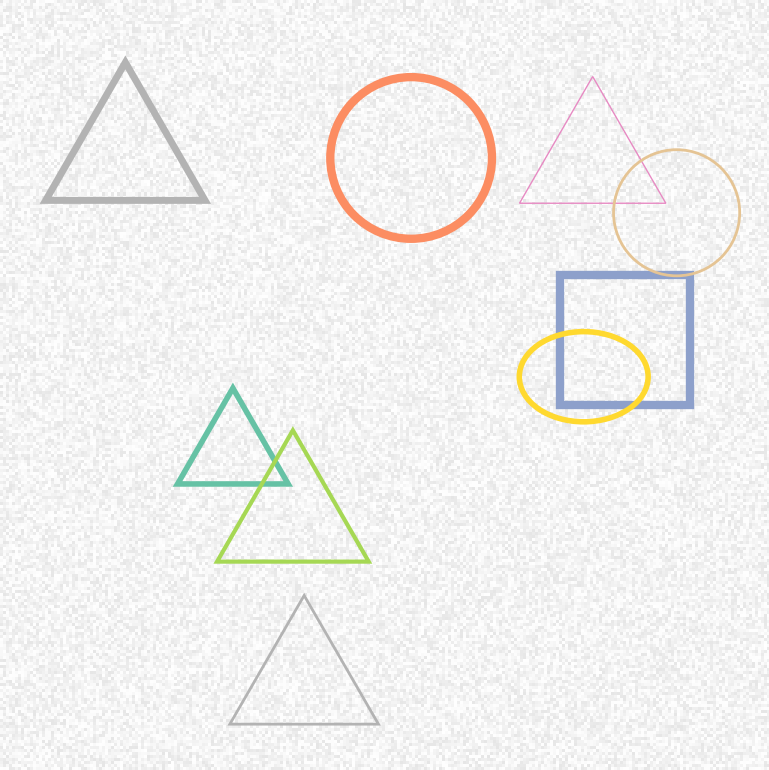[{"shape": "triangle", "thickness": 2, "radius": 0.41, "center": [0.302, 0.413]}, {"shape": "circle", "thickness": 3, "radius": 0.52, "center": [0.534, 0.795]}, {"shape": "square", "thickness": 3, "radius": 0.42, "center": [0.812, 0.558]}, {"shape": "triangle", "thickness": 0.5, "radius": 0.55, "center": [0.77, 0.791]}, {"shape": "triangle", "thickness": 1.5, "radius": 0.57, "center": [0.38, 0.327]}, {"shape": "oval", "thickness": 2, "radius": 0.42, "center": [0.758, 0.511]}, {"shape": "circle", "thickness": 1, "radius": 0.41, "center": [0.879, 0.724]}, {"shape": "triangle", "thickness": 2.5, "radius": 0.6, "center": [0.163, 0.8]}, {"shape": "triangle", "thickness": 1, "radius": 0.56, "center": [0.395, 0.115]}]